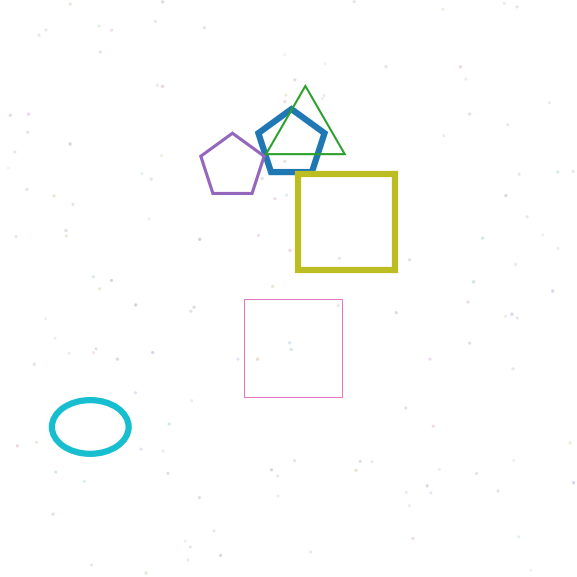[{"shape": "pentagon", "thickness": 3, "radius": 0.3, "center": [0.505, 0.75]}, {"shape": "triangle", "thickness": 1, "radius": 0.39, "center": [0.529, 0.772]}, {"shape": "pentagon", "thickness": 1.5, "radius": 0.29, "center": [0.403, 0.711]}, {"shape": "square", "thickness": 0.5, "radius": 0.43, "center": [0.507, 0.396]}, {"shape": "square", "thickness": 3, "radius": 0.42, "center": [0.6, 0.615]}, {"shape": "oval", "thickness": 3, "radius": 0.33, "center": [0.156, 0.26]}]